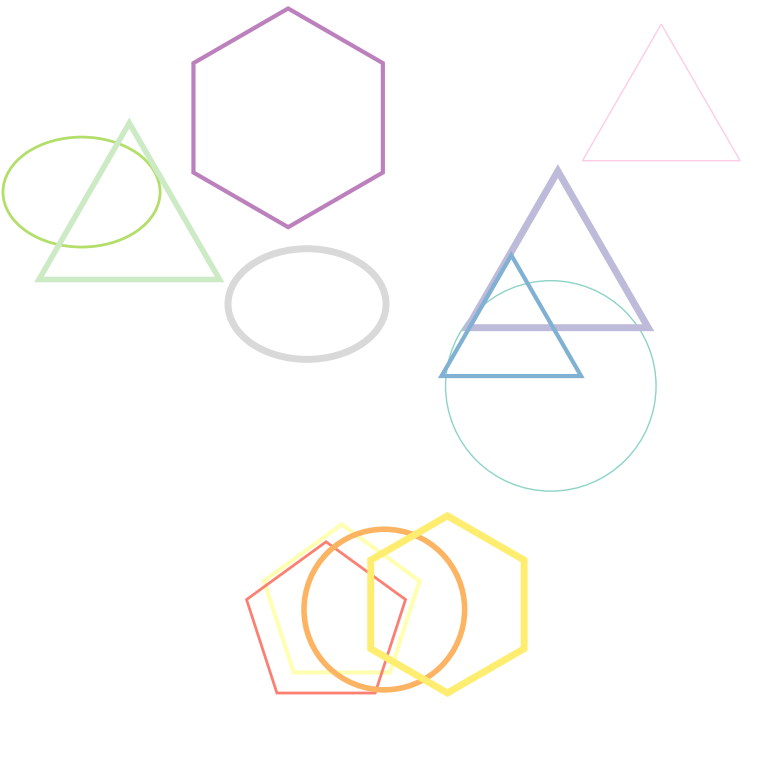[{"shape": "circle", "thickness": 0.5, "radius": 0.68, "center": [0.715, 0.499]}, {"shape": "pentagon", "thickness": 1.5, "radius": 0.53, "center": [0.444, 0.213]}, {"shape": "triangle", "thickness": 2.5, "radius": 0.68, "center": [0.724, 0.642]}, {"shape": "pentagon", "thickness": 1, "radius": 0.54, "center": [0.423, 0.188]}, {"shape": "triangle", "thickness": 1.5, "radius": 0.52, "center": [0.664, 0.564]}, {"shape": "circle", "thickness": 2, "radius": 0.52, "center": [0.499, 0.208]}, {"shape": "oval", "thickness": 1, "radius": 0.51, "center": [0.106, 0.751]}, {"shape": "triangle", "thickness": 0.5, "radius": 0.59, "center": [0.859, 0.85]}, {"shape": "oval", "thickness": 2.5, "radius": 0.51, "center": [0.399, 0.605]}, {"shape": "hexagon", "thickness": 1.5, "radius": 0.71, "center": [0.374, 0.847]}, {"shape": "triangle", "thickness": 2, "radius": 0.68, "center": [0.168, 0.705]}, {"shape": "hexagon", "thickness": 2.5, "radius": 0.58, "center": [0.581, 0.215]}]